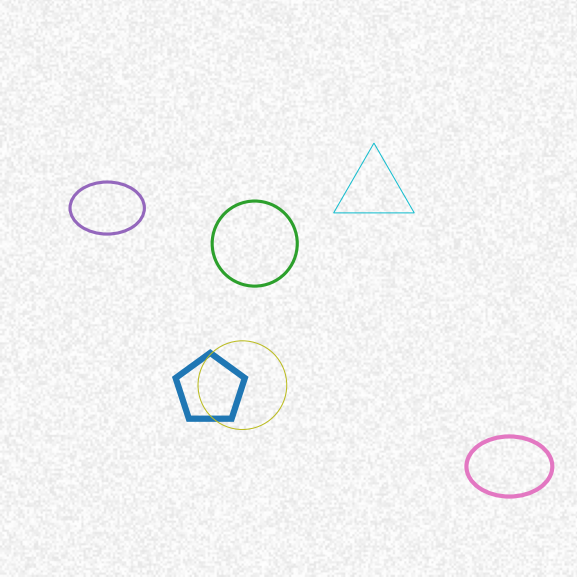[{"shape": "pentagon", "thickness": 3, "radius": 0.31, "center": [0.364, 0.325]}, {"shape": "circle", "thickness": 1.5, "radius": 0.37, "center": [0.441, 0.577]}, {"shape": "oval", "thickness": 1.5, "radius": 0.32, "center": [0.186, 0.639]}, {"shape": "oval", "thickness": 2, "radius": 0.37, "center": [0.882, 0.191]}, {"shape": "circle", "thickness": 0.5, "radius": 0.38, "center": [0.42, 0.332]}, {"shape": "triangle", "thickness": 0.5, "radius": 0.4, "center": [0.648, 0.671]}]